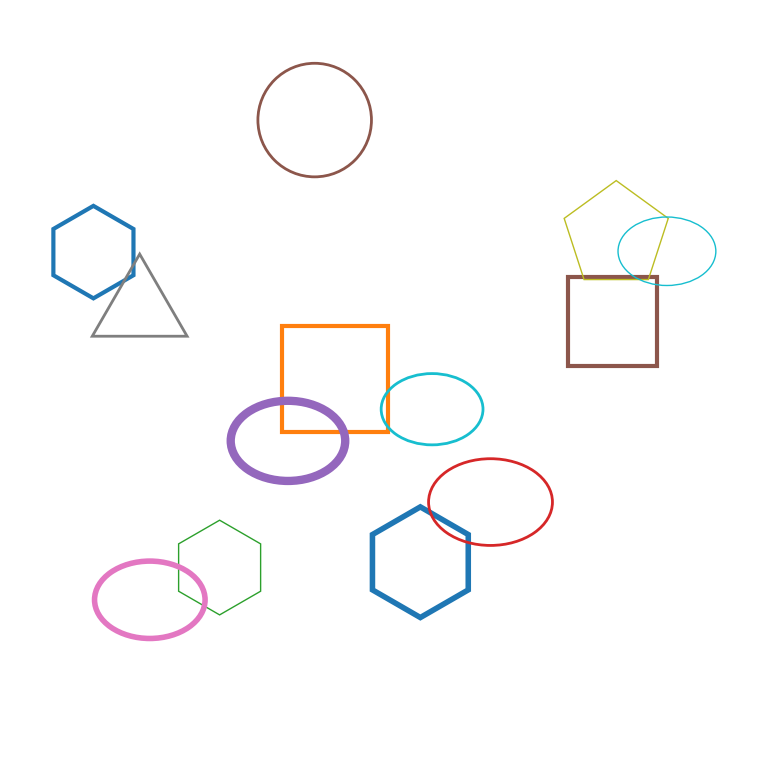[{"shape": "hexagon", "thickness": 1.5, "radius": 0.3, "center": [0.121, 0.673]}, {"shape": "hexagon", "thickness": 2, "radius": 0.36, "center": [0.546, 0.27]}, {"shape": "square", "thickness": 1.5, "radius": 0.34, "center": [0.435, 0.508]}, {"shape": "hexagon", "thickness": 0.5, "radius": 0.31, "center": [0.285, 0.263]}, {"shape": "oval", "thickness": 1, "radius": 0.4, "center": [0.637, 0.348]}, {"shape": "oval", "thickness": 3, "radius": 0.37, "center": [0.374, 0.427]}, {"shape": "square", "thickness": 1.5, "radius": 0.29, "center": [0.795, 0.582]}, {"shape": "circle", "thickness": 1, "radius": 0.37, "center": [0.409, 0.844]}, {"shape": "oval", "thickness": 2, "radius": 0.36, "center": [0.195, 0.221]}, {"shape": "triangle", "thickness": 1, "radius": 0.36, "center": [0.181, 0.599]}, {"shape": "pentagon", "thickness": 0.5, "radius": 0.36, "center": [0.8, 0.694]}, {"shape": "oval", "thickness": 0.5, "radius": 0.32, "center": [0.866, 0.674]}, {"shape": "oval", "thickness": 1, "radius": 0.33, "center": [0.561, 0.469]}]